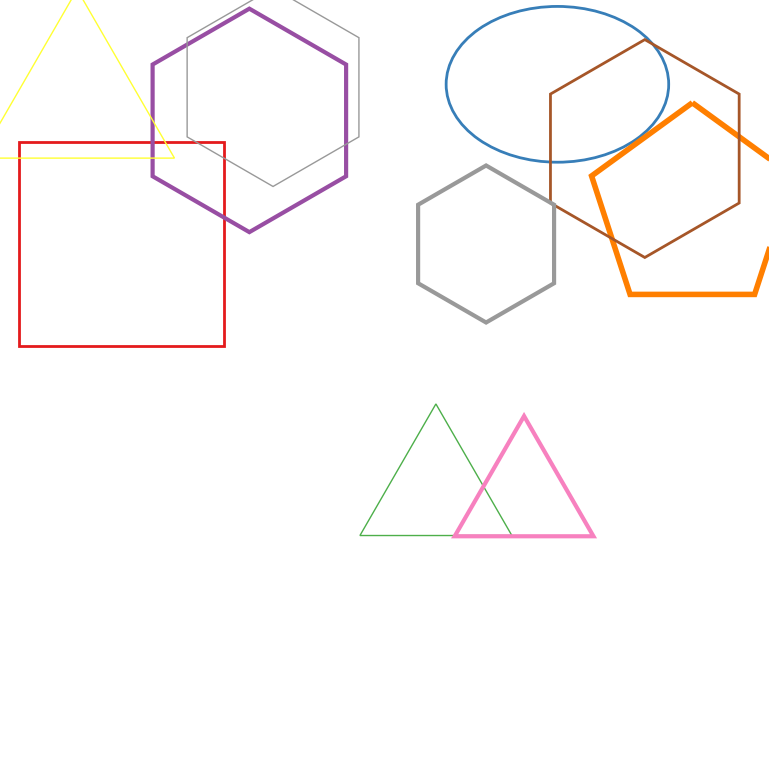[{"shape": "square", "thickness": 1, "radius": 0.66, "center": [0.158, 0.683]}, {"shape": "oval", "thickness": 1, "radius": 0.72, "center": [0.724, 0.89]}, {"shape": "triangle", "thickness": 0.5, "radius": 0.57, "center": [0.566, 0.361]}, {"shape": "hexagon", "thickness": 1.5, "radius": 0.73, "center": [0.324, 0.844]}, {"shape": "pentagon", "thickness": 2, "radius": 0.69, "center": [0.899, 0.729]}, {"shape": "triangle", "thickness": 0.5, "radius": 0.73, "center": [0.1, 0.868]}, {"shape": "hexagon", "thickness": 1, "radius": 0.71, "center": [0.837, 0.807]}, {"shape": "triangle", "thickness": 1.5, "radius": 0.52, "center": [0.681, 0.356]}, {"shape": "hexagon", "thickness": 0.5, "radius": 0.64, "center": [0.355, 0.887]}, {"shape": "hexagon", "thickness": 1.5, "radius": 0.51, "center": [0.631, 0.683]}]